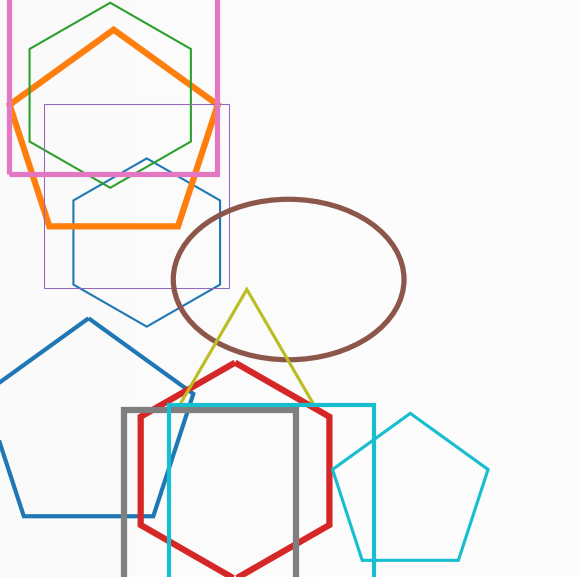[{"shape": "hexagon", "thickness": 1, "radius": 0.73, "center": [0.252, 0.579]}, {"shape": "pentagon", "thickness": 2, "radius": 0.95, "center": [0.152, 0.259]}, {"shape": "pentagon", "thickness": 3, "radius": 0.94, "center": [0.196, 0.76]}, {"shape": "hexagon", "thickness": 1, "radius": 0.8, "center": [0.19, 0.834]}, {"shape": "hexagon", "thickness": 3, "radius": 0.94, "center": [0.404, 0.184]}, {"shape": "square", "thickness": 0.5, "radius": 0.8, "center": [0.235, 0.66]}, {"shape": "oval", "thickness": 2.5, "radius": 0.99, "center": [0.497, 0.515]}, {"shape": "square", "thickness": 2.5, "radius": 0.9, "center": [0.195, 0.877]}, {"shape": "square", "thickness": 3, "radius": 0.74, "center": [0.362, 0.141]}, {"shape": "triangle", "thickness": 1.5, "radius": 0.67, "center": [0.425, 0.364]}, {"shape": "pentagon", "thickness": 1.5, "radius": 0.7, "center": [0.706, 0.143]}, {"shape": "square", "thickness": 2, "radius": 0.88, "center": [0.467, 0.121]}]